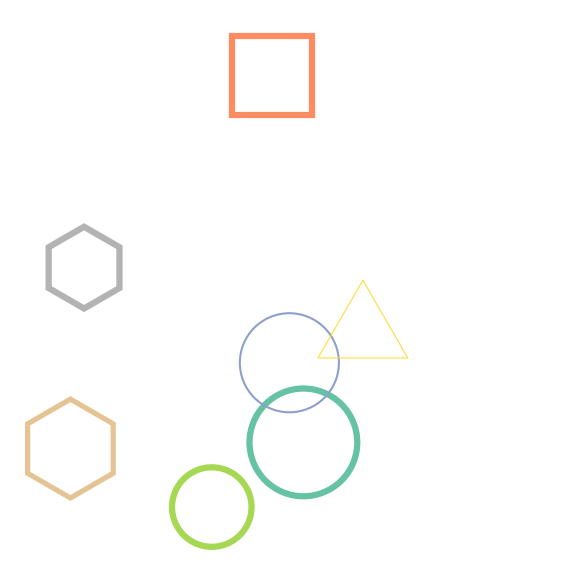[{"shape": "circle", "thickness": 3, "radius": 0.47, "center": [0.525, 0.233]}, {"shape": "square", "thickness": 3, "radius": 0.34, "center": [0.471, 0.868]}, {"shape": "circle", "thickness": 1, "radius": 0.43, "center": [0.501, 0.371]}, {"shape": "circle", "thickness": 3, "radius": 0.34, "center": [0.367, 0.121]}, {"shape": "triangle", "thickness": 0.5, "radius": 0.45, "center": [0.628, 0.424]}, {"shape": "hexagon", "thickness": 2.5, "radius": 0.43, "center": [0.122, 0.222]}, {"shape": "hexagon", "thickness": 3, "radius": 0.35, "center": [0.146, 0.536]}]